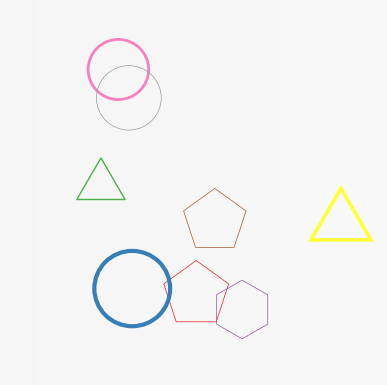[{"shape": "pentagon", "thickness": 0.5, "radius": 0.44, "center": [0.506, 0.235]}, {"shape": "circle", "thickness": 3, "radius": 0.49, "center": [0.341, 0.25]}, {"shape": "triangle", "thickness": 1, "radius": 0.36, "center": [0.261, 0.518]}, {"shape": "hexagon", "thickness": 0.5, "radius": 0.38, "center": [0.625, 0.196]}, {"shape": "triangle", "thickness": 2.5, "radius": 0.45, "center": [0.88, 0.421]}, {"shape": "pentagon", "thickness": 0.5, "radius": 0.42, "center": [0.554, 0.426]}, {"shape": "circle", "thickness": 2, "radius": 0.39, "center": [0.306, 0.82]}, {"shape": "circle", "thickness": 0.5, "radius": 0.42, "center": [0.332, 0.746]}]